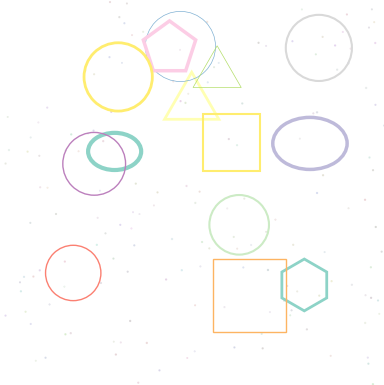[{"shape": "oval", "thickness": 3, "radius": 0.34, "center": [0.298, 0.607]}, {"shape": "hexagon", "thickness": 2, "radius": 0.34, "center": [0.79, 0.26]}, {"shape": "triangle", "thickness": 2, "radius": 0.41, "center": [0.498, 0.731]}, {"shape": "oval", "thickness": 2.5, "radius": 0.48, "center": [0.805, 0.628]}, {"shape": "circle", "thickness": 1, "radius": 0.36, "center": [0.19, 0.291]}, {"shape": "circle", "thickness": 0.5, "radius": 0.46, "center": [0.469, 0.879]}, {"shape": "square", "thickness": 1, "radius": 0.47, "center": [0.649, 0.233]}, {"shape": "triangle", "thickness": 0.5, "radius": 0.36, "center": [0.564, 0.809]}, {"shape": "pentagon", "thickness": 2.5, "radius": 0.36, "center": [0.44, 0.874]}, {"shape": "circle", "thickness": 1.5, "radius": 0.43, "center": [0.828, 0.876]}, {"shape": "circle", "thickness": 1, "radius": 0.41, "center": [0.245, 0.574]}, {"shape": "circle", "thickness": 1.5, "radius": 0.39, "center": [0.621, 0.416]}, {"shape": "circle", "thickness": 2, "radius": 0.44, "center": [0.307, 0.8]}, {"shape": "square", "thickness": 1.5, "radius": 0.37, "center": [0.601, 0.631]}]